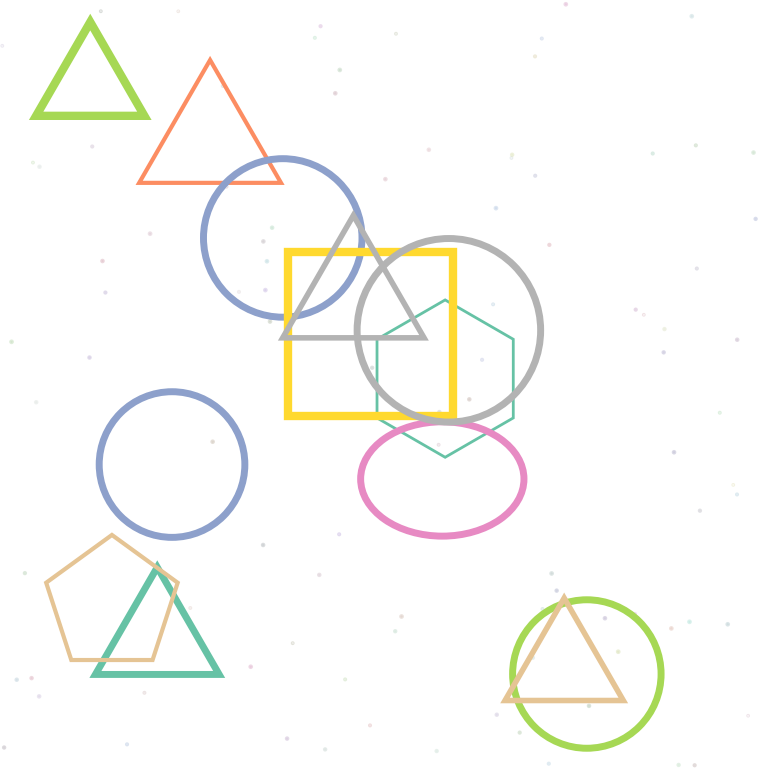[{"shape": "triangle", "thickness": 2.5, "radius": 0.46, "center": [0.204, 0.17]}, {"shape": "hexagon", "thickness": 1, "radius": 0.51, "center": [0.578, 0.508]}, {"shape": "triangle", "thickness": 1.5, "radius": 0.53, "center": [0.273, 0.816]}, {"shape": "circle", "thickness": 2.5, "radius": 0.47, "center": [0.223, 0.397]}, {"shape": "circle", "thickness": 2.5, "radius": 0.51, "center": [0.367, 0.691]}, {"shape": "oval", "thickness": 2.5, "radius": 0.53, "center": [0.574, 0.378]}, {"shape": "circle", "thickness": 2.5, "radius": 0.48, "center": [0.762, 0.125]}, {"shape": "triangle", "thickness": 3, "radius": 0.41, "center": [0.117, 0.89]}, {"shape": "square", "thickness": 3, "radius": 0.53, "center": [0.481, 0.566]}, {"shape": "pentagon", "thickness": 1.5, "radius": 0.45, "center": [0.145, 0.215]}, {"shape": "triangle", "thickness": 2, "radius": 0.44, "center": [0.733, 0.135]}, {"shape": "circle", "thickness": 2.5, "radius": 0.6, "center": [0.583, 0.571]}, {"shape": "triangle", "thickness": 2, "radius": 0.53, "center": [0.459, 0.614]}]